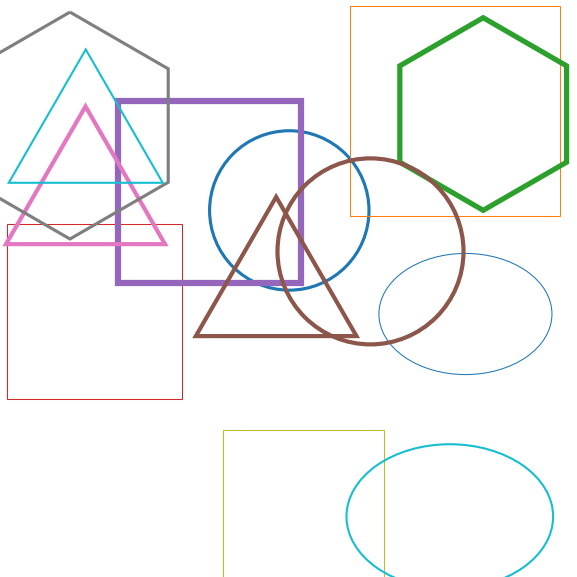[{"shape": "circle", "thickness": 1.5, "radius": 0.69, "center": [0.501, 0.635]}, {"shape": "oval", "thickness": 0.5, "radius": 0.75, "center": [0.806, 0.455]}, {"shape": "square", "thickness": 0.5, "radius": 0.91, "center": [0.787, 0.807]}, {"shape": "hexagon", "thickness": 2.5, "radius": 0.83, "center": [0.837, 0.802]}, {"shape": "square", "thickness": 0.5, "radius": 0.76, "center": [0.164, 0.46]}, {"shape": "square", "thickness": 3, "radius": 0.79, "center": [0.362, 0.667]}, {"shape": "triangle", "thickness": 2, "radius": 0.8, "center": [0.478, 0.497]}, {"shape": "circle", "thickness": 2, "radius": 0.81, "center": [0.642, 0.564]}, {"shape": "triangle", "thickness": 2, "radius": 0.79, "center": [0.148, 0.656]}, {"shape": "hexagon", "thickness": 1.5, "radius": 0.98, "center": [0.121, 0.782]}, {"shape": "square", "thickness": 0.5, "radius": 0.7, "center": [0.526, 0.114]}, {"shape": "oval", "thickness": 1, "radius": 0.89, "center": [0.779, 0.105]}, {"shape": "triangle", "thickness": 1, "radius": 0.77, "center": [0.148, 0.76]}]